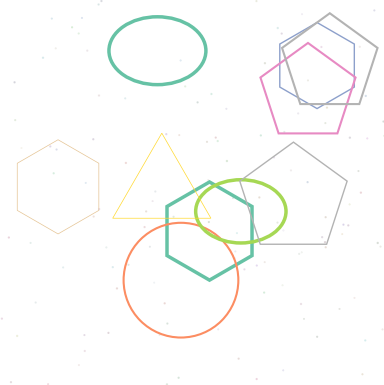[{"shape": "oval", "thickness": 2.5, "radius": 0.63, "center": [0.409, 0.868]}, {"shape": "hexagon", "thickness": 2.5, "radius": 0.64, "center": [0.544, 0.4]}, {"shape": "circle", "thickness": 1.5, "radius": 0.75, "center": [0.47, 0.272]}, {"shape": "hexagon", "thickness": 1, "radius": 0.56, "center": [0.824, 0.83]}, {"shape": "pentagon", "thickness": 1.5, "radius": 0.65, "center": [0.8, 0.759]}, {"shape": "oval", "thickness": 2.5, "radius": 0.59, "center": [0.626, 0.451]}, {"shape": "triangle", "thickness": 0.5, "radius": 0.74, "center": [0.42, 0.507]}, {"shape": "hexagon", "thickness": 0.5, "radius": 0.61, "center": [0.151, 0.515]}, {"shape": "pentagon", "thickness": 1, "radius": 0.73, "center": [0.762, 0.484]}, {"shape": "pentagon", "thickness": 1.5, "radius": 0.65, "center": [0.857, 0.835]}]